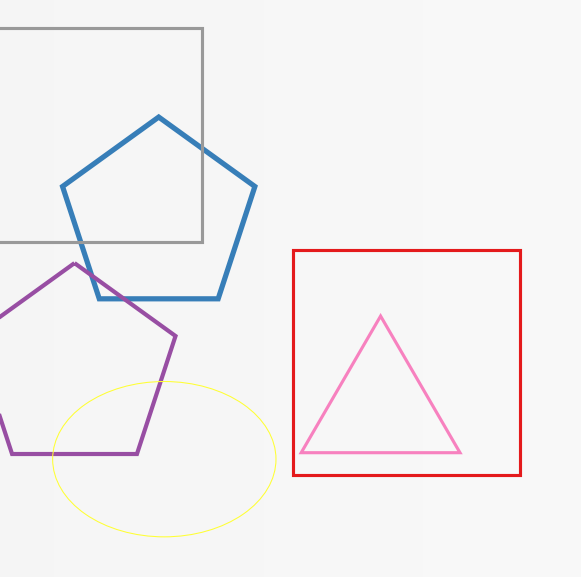[{"shape": "square", "thickness": 1.5, "radius": 0.98, "center": [0.7, 0.372]}, {"shape": "pentagon", "thickness": 2.5, "radius": 0.87, "center": [0.273, 0.622]}, {"shape": "pentagon", "thickness": 2, "radius": 0.91, "center": [0.128, 0.361]}, {"shape": "oval", "thickness": 0.5, "radius": 0.96, "center": [0.283, 0.204]}, {"shape": "triangle", "thickness": 1.5, "radius": 0.79, "center": [0.655, 0.294]}, {"shape": "square", "thickness": 1.5, "radius": 0.93, "center": [0.162, 0.765]}]